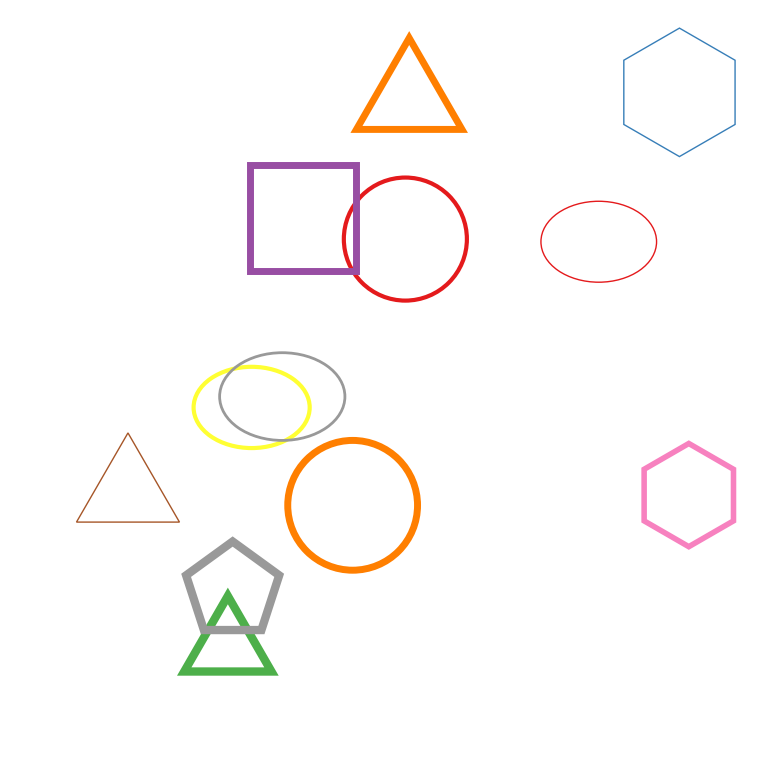[{"shape": "oval", "thickness": 0.5, "radius": 0.38, "center": [0.778, 0.686]}, {"shape": "circle", "thickness": 1.5, "radius": 0.4, "center": [0.526, 0.69]}, {"shape": "hexagon", "thickness": 0.5, "radius": 0.42, "center": [0.882, 0.88]}, {"shape": "triangle", "thickness": 3, "radius": 0.33, "center": [0.296, 0.161]}, {"shape": "square", "thickness": 2.5, "radius": 0.34, "center": [0.393, 0.717]}, {"shape": "triangle", "thickness": 2.5, "radius": 0.4, "center": [0.531, 0.871]}, {"shape": "circle", "thickness": 2.5, "radius": 0.42, "center": [0.458, 0.344]}, {"shape": "oval", "thickness": 1.5, "radius": 0.38, "center": [0.327, 0.471]}, {"shape": "triangle", "thickness": 0.5, "radius": 0.39, "center": [0.166, 0.361]}, {"shape": "hexagon", "thickness": 2, "radius": 0.34, "center": [0.895, 0.357]}, {"shape": "pentagon", "thickness": 3, "radius": 0.32, "center": [0.302, 0.233]}, {"shape": "oval", "thickness": 1, "radius": 0.41, "center": [0.367, 0.485]}]